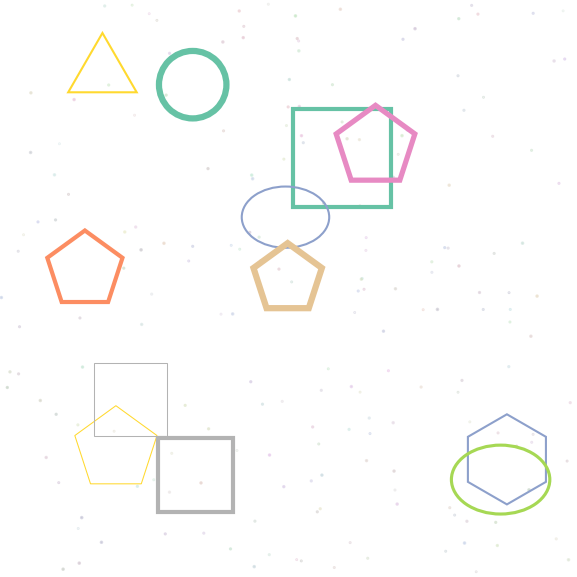[{"shape": "square", "thickness": 2, "radius": 0.42, "center": [0.593, 0.725]}, {"shape": "circle", "thickness": 3, "radius": 0.29, "center": [0.334, 0.853]}, {"shape": "pentagon", "thickness": 2, "radius": 0.34, "center": [0.147, 0.532]}, {"shape": "hexagon", "thickness": 1, "radius": 0.39, "center": [0.878, 0.204]}, {"shape": "oval", "thickness": 1, "radius": 0.38, "center": [0.494, 0.623]}, {"shape": "pentagon", "thickness": 2.5, "radius": 0.36, "center": [0.65, 0.745]}, {"shape": "oval", "thickness": 1.5, "radius": 0.43, "center": [0.867, 0.169]}, {"shape": "triangle", "thickness": 1, "radius": 0.34, "center": [0.177, 0.874]}, {"shape": "pentagon", "thickness": 0.5, "radius": 0.37, "center": [0.201, 0.222]}, {"shape": "pentagon", "thickness": 3, "radius": 0.31, "center": [0.498, 0.516]}, {"shape": "square", "thickness": 2, "radius": 0.32, "center": [0.339, 0.177]}, {"shape": "square", "thickness": 0.5, "radius": 0.32, "center": [0.226, 0.307]}]